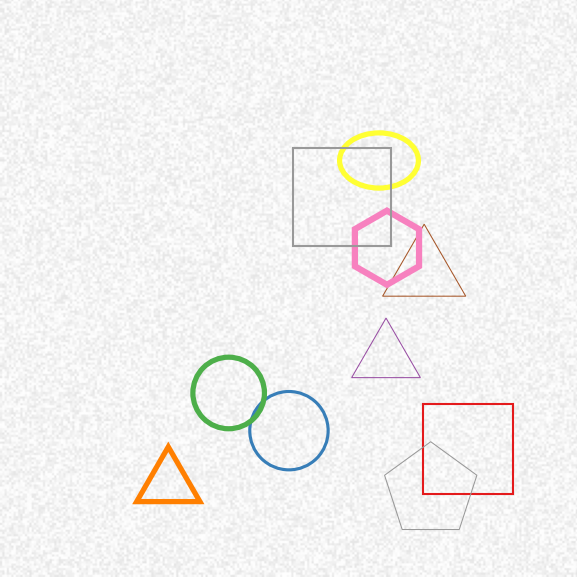[{"shape": "square", "thickness": 1, "radius": 0.39, "center": [0.811, 0.222]}, {"shape": "circle", "thickness": 1.5, "radius": 0.34, "center": [0.5, 0.253]}, {"shape": "circle", "thickness": 2.5, "radius": 0.31, "center": [0.396, 0.319]}, {"shape": "triangle", "thickness": 0.5, "radius": 0.34, "center": [0.668, 0.38]}, {"shape": "triangle", "thickness": 2.5, "radius": 0.32, "center": [0.291, 0.162]}, {"shape": "oval", "thickness": 2.5, "radius": 0.34, "center": [0.656, 0.721]}, {"shape": "triangle", "thickness": 0.5, "radius": 0.42, "center": [0.734, 0.528]}, {"shape": "hexagon", "thickness": 3, "radius": 0.32, "center": [0.67, 0.57]}, {"shape": "pentagon", "thickness": 0.5, "radius": 0.42, "center": [0.746, 0.15]}, {"shape": "square", "thickness": 1, "radius": 0.43, "center": [0.593, 0.658]}]